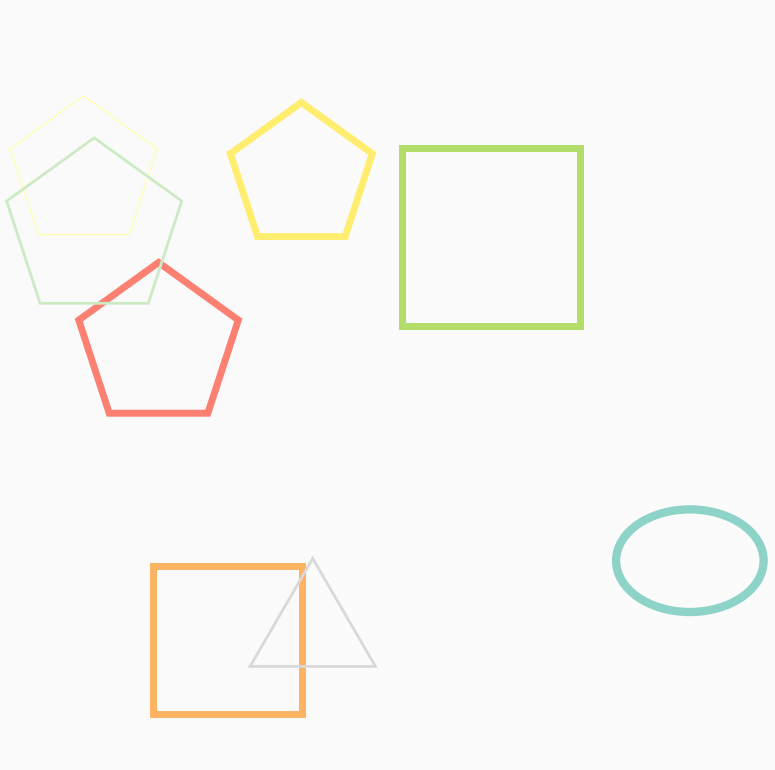[{"shape": "oval", "thickness": 3, "radius": 0.48, "center": [0.89, 0.272]}, {"shape": "pentagon", "thickness": 0.5, "radius": 0.5, "center": [0.108, 0.776]}, {"shape": "pentagon", "thickness": 2.5, "radius": 0.54, "center": [0.205, 0.551]}, {"shape": "square", "thickness": 2.5, "radius": 0.48, "center": [0.294, 0.169]}, {"shape": "square", "thickness": 2.5, "radius": 0.58, "center": [0.633, 0.692]}, {"shape": "triangle", "thickness": 1, "radius": 0.47, "center": [0.404, 0.181]}, {"shape": "pentagon", "thickness": 1, "radius": 0.59, "center": [0.122, 0.702]}, {"shape": "pentagon", "thickness": 2.5, "radius": 0.48, "center": [0.389, 0.771]}]